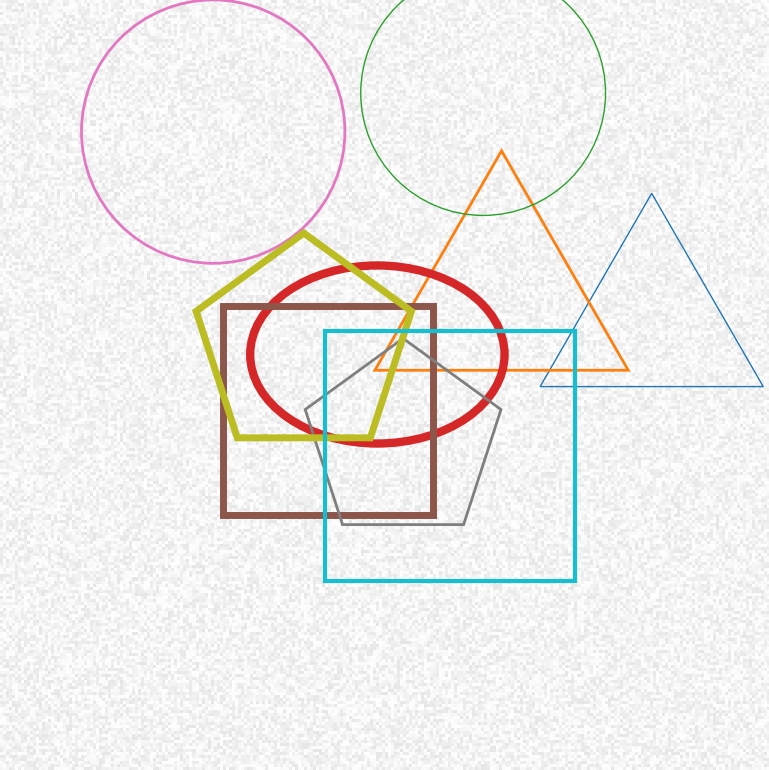[{"shape": "triangle", "thickness": 0.5, "radius": 0.84, "center": [0.846, 0.582]}, {"shape": "triangle", "thickness": 1, "radius": 0.95, "center": [0.651, 0.614]}, {"shape": "circle", "thickness": 0.5, "radius": 0.79, "center": [0.627, 0.879]}, {"shape": "oval", "thickness": 3, "radius": 0.83, "center": [0.49, 0.54]}, {"shape": "square", "thickness": 2.5, "radius": 0.68, "center": [0.426, 0.467]}, {"shape": "circle", "thickness": 1, "radius": 0.86, "center": [0.277, 0.829]}, {"shape": "pentagon", "thickness": 1, "radius": 0.67, "center": [0.523, 0.427]}, {"shape": "pentagon", "thickness": 2.5, "radius": 0.73, "center": [0.395, 0.55]}, {"shape": "square", "thickness": 1.5, "radius": 0.81, "center": [0.585, 0.408]}]